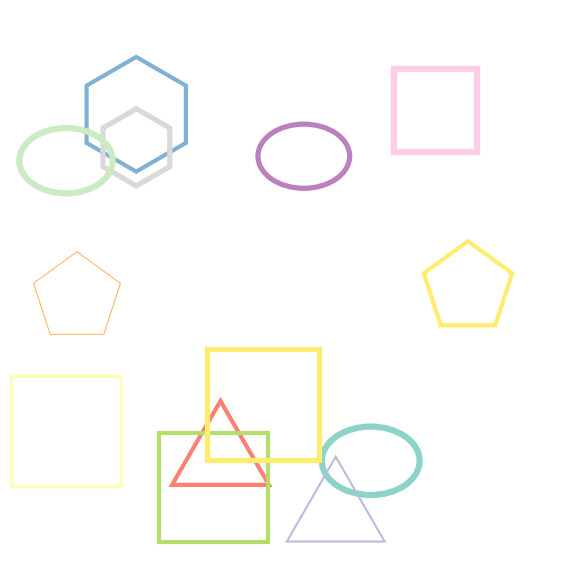[{"shape": "oval", "thickness": 3, "radius": 0.42, "center": [0.642, 0.201]}, {"shape": "square", "thickness": 1.5, "radius": 0.48, "center": [0.114, 0.253]}, {"shape": "triangle", "thickness": 1, "radius": 0.49, "center": [0.581, 0.11]}, {"shape": "triangle", "thickness": 2, "radius": 0.48, "center": [0.382, 0.208]}, {"shape": "hexagon", "thickness": 2, "radius": 0.5, "center": [0.236, 0.801]}, {"shape": "pentagon", "thickness": 0.5, "radius": 0.4, "center": [0.133, 0.484]}, {"shape": "square", "thickness": 2, "radius": 0.47, "center": [0.369, 0.154]}, {"shape": "square", "thickness": 3, "radius": 0.36, "center": [0.754, 0.807]}, {"shape": "hexagon", "thickness": 2.5, "radius": 0.33, "center": [0.236, 0.744]}, {"shape": "oval", "thickness": 2.5, "radius": 0.4, "center": [0.526, 0.729]}, {"shape": "oval", "thickness": 3, "radius": 0.4, "center": [0.114, 0.721]}, {"shape": "pentagon", "thickness": 2, "radius": 0.4, "center": [0.81, 0.501]}, {"shape": "square", "thickness": 2.5, "radius": 0.48, "center": [0.455, 0.299]}]